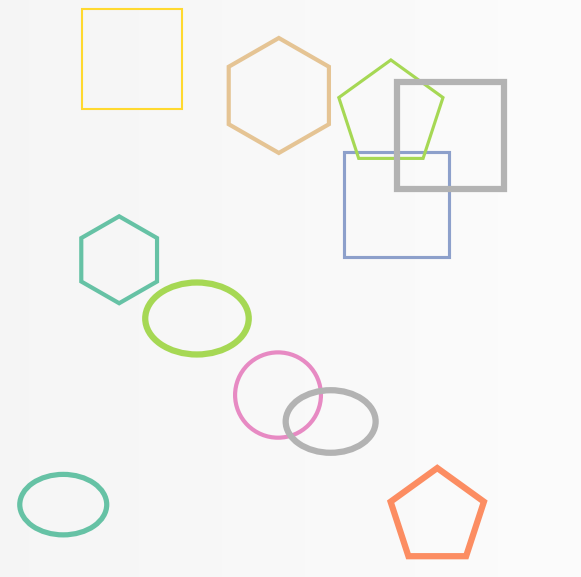[{"shape": "hexagon", "thickness": 2, "radius": 0.38, "center": [0.205, 0.549]}, {"shape": "oval", "thickness": 2.5, "radius": 0.37, "center": [0.109, 0.125]}, {"shape": "pentagon", "thickness": 3, "radius": 0.42, "center": [0.752, 0.104]}, {"shape": "square", "thickness": 1.5, "radius": 0.45, "center": [0.682, 0.645]}, {"shape": "circle", "thickness": 2, "radius": 0.37, "center": [0.478, 0.315]}, {"shape": "oval", "thickness": 3, "radius": 0.45, "center": [0.339, 0.448]}, {"shape": "pentagon", "thickness": 1.5, "radius": 0.47, "center": [0.673, 0.801]}, {"shape": "square", "thickness": 1, "radius": 0.43, "center": [0.227, 0.898]}, {"shape": "hexagon", "thickness": 2, "radius": 0.5, "center": [0.48, 0.834]}, {"shape": "oval", "thickness": 3, "radius": 0.39, "center": [0.569, 0.269]}, {"shape": "square", "thickness": 3, "radius": 0.46, "center": [0.776, 0.765]}]